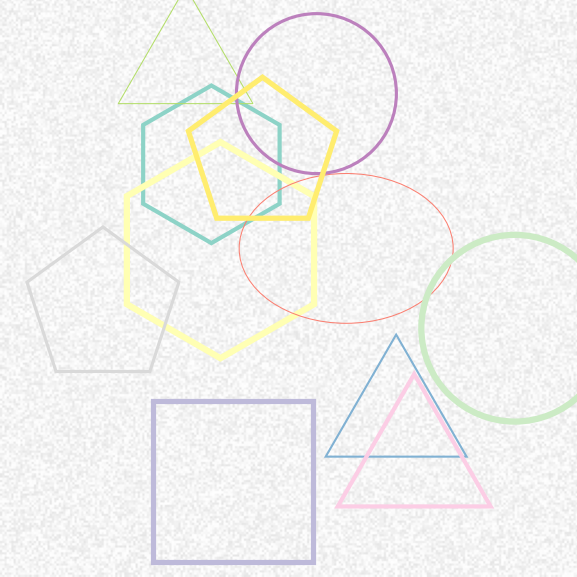[{"shape": "hexagon", "thickness": 2, "radius": 0.68, "center": [0.366, 0.715]}, {"shape": "hexagon", "thickness": 3, "radius": 0.94, "center": [0.382, 0.566]}, {"shape": "square", "thickness": 2.5, "radius": 0.7, "center": [0.403, 0.166]}, {"shape": "oval", "thickness": 0.5, "radius": 0.93, "center": [0.599, 0.569]}, {"shape": "triangle", "thickness": 1, "radius": 0.7, "center": [0.686, 0.279]}, {"shape": "triangle", "thickness": 0.5, "radius": 0.67, "center": [0.321, 0.887]}, {"shape": "triangle", "thickness": 2, "radius": 0.76, "center": [0.717, 0.199]}, {"shape": "pentagon", "thickness": 1.5, "radius": 0.69, "center": [0.178, 0.468]}, {"shape": "circle", "thickness": 1.5, "radius": 0.69, "center": [0.548, 0.837]}, {"shape": "circle", "thickness": 3, "radius": 0.81, "center": [0.891, 0.431]}, {"shape": "pentagon", "thickness": 2.5, "radius": 0.67, "center": [0.455, 0.73]}]